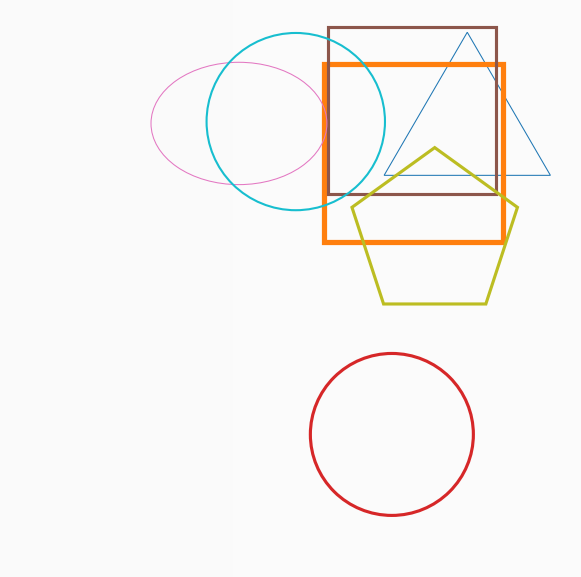[{"shape": "triangle", "thickness": 0.5, "radius": 0.83, "center": [0.804, 0.778]}, {"shape": "square", "thickness": 2.5, "radius": 0.77, "center": [0.712, 0.734]}, {"shape": "circle", "thickness": 1.5, "radius": 0.7, "center": [0.674, 0.247]}, {"shape": "square", "thickness": 1.5, "radius": 0.72, "center": [0.708, 0.808]}, {"shape": "oval", "thickness": 0.5, "radius": 0.76, "center": [0.411, 0.785]}, {"shape": "pentagon", "thickness": 1.5, "radius": 0.75, "center": [0.748, 0.594]}, {"shape": "circle", "thickness": 1, "radius": 0.77, "center": [0.509, 0.789]}]